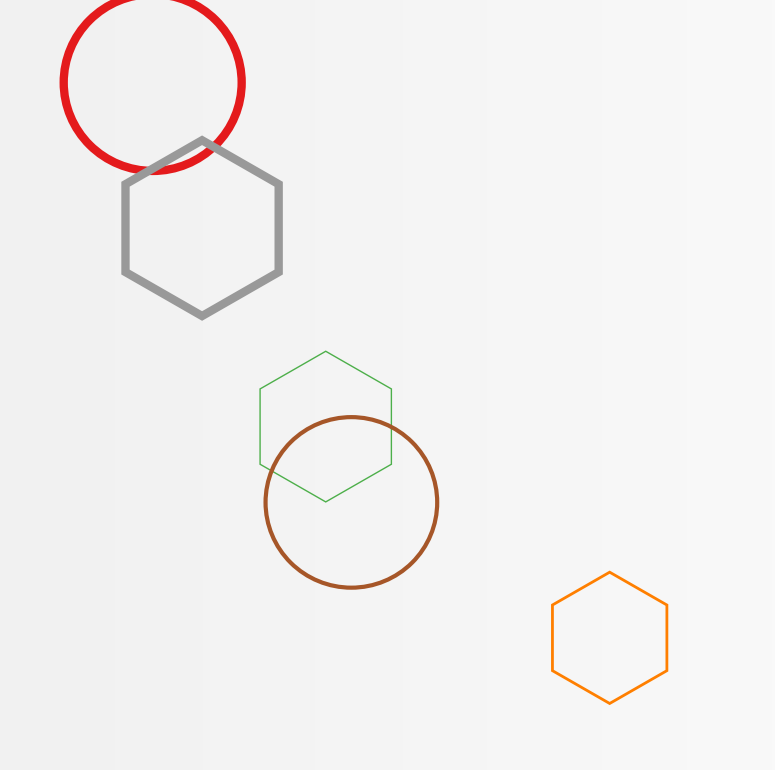[{"shape": "circle", "thickness": 3, "radius": 0.57, "center": [0.197, 0.893]}, {"shape": "hexagon", "thickness": 0.5, "radius": 0.49, "center": [0.42, 0.446]}, {"shape": "hexagon", "thickness": 1, "radius": 0.43, "center": [0.787, 0.172]}, {"shape": "circle", "thickness": 1.5, "radius": 0.55, "center": [0.453, 0.348]}, {"shape": "hexagon", "thickness": 3, "radius": 0.57, "center": [0.261, 0.704]}]